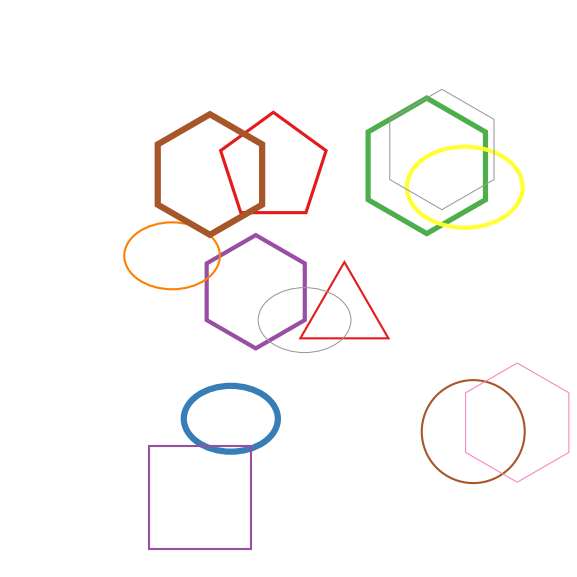[{"shape": "triangle", "thickness": 1, "radius": 0.44, "center": [0.596, 0.457]}, {"shape": "pentagon", "thickness": 1.5, "radius": 0.48, "center": [0.473, 0.709]}, {"shape": "oval", "thickness": 3, "radius": 0.41, "center": [0.4, 0.274]}, {"shape": "hexagon", "thickness": 2.5, "radius": 0.59, "center": [0.739, 0.712]}, {"shape": "square", "thickness": 1, "radius": 0.45, "center": [0.346, 0.138]}, {"shape": "hexagon", "thickness": 2, "radius": 0.49, "center": [0.443, 0.494]}, {"shape": "oval", "thickness": 1, "radius": 0.41, "center": [0.298, 0.556]}, {"shape": "oval", "thickness": 2, "radius": 0.5, "center": [0.805, 0.675]}, {"shape": "hexagon", "thickness": 3, "radius": 0.52, "center": [0.364, 0.697]}, {"shape": "circle", "thickness": 1, "radius": 0.45, "center": [0.819, 0.252]}, {"shape": "hexagon", "thickness": 0.5, "radius": 0.52, "center": [0.896, 0.267]}, {"shape": "oval", "thickness": 0.5, "radius": 0.4, "center": [0.527, 0.445]}, {"shape": "hexagon", "thickness": 0.5, "radius": 0.52, "center": [0.765, 0.74]}]